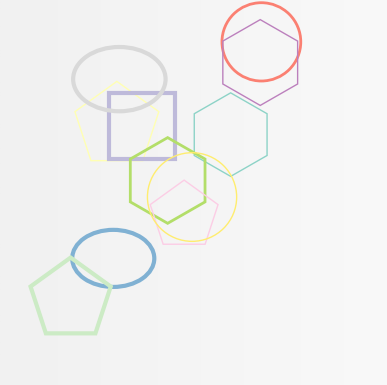[{"shape": "hexagon", "thickness": 1, "radius": 0.54, "center": [0.595, 0.65]}, {"shape": "pentagon", "thickness": 1, "radius": 0.57, "center": [0.302, 0.675]}, {"shape": "square", "thickness": 3, "radius": 0.43, "center": [0.366, 0.674]}, {"shape": "circle", "thickness": 2, "radius": 0.51, "center": [0.674, 0.891]}, {"shape": "oval", "thickness": 3, "radius": 0.53, "center": [0.292, 0.329]}, {"shape": "hexagon", "thickness": 2, "radius": 0.56, "center": [0.433, 0.531]}, {"shape": "pentagon", "thickness": 1, "radius": 0.46, "center": [0.475, 0.44]}, {"shape": "oval", "thickness": 3, "radius": 0.6, "center": [0.308, 0.794]}, {"shape": "hexagon", "thickness": 1, "radius": 0.56, "center": [0.672, 0.838]}, {"shape": "pentagon", "thickness": 3, "radius": 0.54, "center": [0.182, 0.222]}, {"shape": "circle", "thickness": 1, "radius": 0.58, "center": [0.496, 0.488]}]